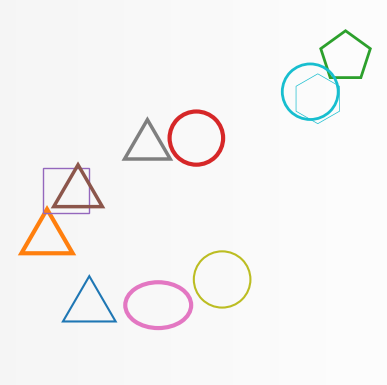[{"shape": "triangle", "thickness": 1.5, "radius": 0.39, "center": [0.23, 0.204]}, {"shape": "triangle", "thickness": 3, "radius": 0.38, "center": [0.121, 0.38]}, {"shape": "pentagon", "thickness": 2, "radius": 0.34, "center": [0.892, 0.853]}, {"shape": "circle", "thickness": 3, "radius": 0.35, "center": [0.507, 0.641]}, {"shape": "square", "thickness": 1, "radius": 0.29, "center": [0.171, 0.505]}, {"shape": "triangle", "thickness": 2.5, "radius": 0.36, "center": [0.201, 0.5]}, {"shape": "oval", "thickness": 3, "radius": 0.43, "center": [0.408, 0.207]}, {"shape": "triangle", "thickness": 2.5, "radius": 0.34, "center": [0.38, 0.621]}, {"shape": "circle", "thickness": 1.5, "radius": 0.37, "center": [0.573, 0.274]}, {"shape": "hexagon", "thickness": 0.5, "radius": 0.32, "center": [0.82, 0.744]}, {"shape": "circle", "thickness": 2, "radius": 0.36, "center": [0.801, 0.762]}]